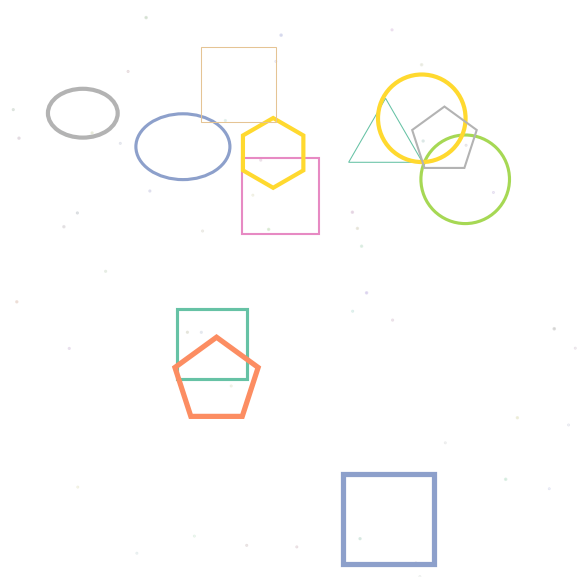[{"shape": "triangle", "thickness": 0.5, "radius": 0.37, "center": [0.668, 0.755]}, {"shape": "square", "thickness": 1.5, "radius": 0.3, "center": [0.368, 0.403]}, {"shape": "pentagon", "thickness": 2.5, "radius": 0.38, "center": [0.375, 0.339]}, {"shape": "oval", "thickness": 1.5, "radius": 0.41, "center": [0.317, 0.745]}, {"shape": "square", "thickness": 2.5, "radius": 0.39, "center": [0.672, 0.101]}, {"shape": "square", "thickness": 1, "radius": 0.33, "center": [0.486, 0.659]}, {"shape": "circle", "thickness": 1.5, "radius": 0.38, "center": [0.806, 0.689]}, {"shape": "hexagon", "thickness": 2, "radius": 0.3, "center": [0.473, 0.734]}, {"shape": "circle", "thickness": 2, "radius": 0.38, "center": [0.73, 0.794]}, {"shape": "square", "thickness": 0.5, "radius": 0.32, "center": [0.412, 0.854]}, {"shape": "pentagon", "thickness": 1, "radius": 0.29, "center": [0.77, 0.756]}, {"shape": "oval", "thickness": 2, "radius": 0.3, "center": [0.143, 0.803]}]